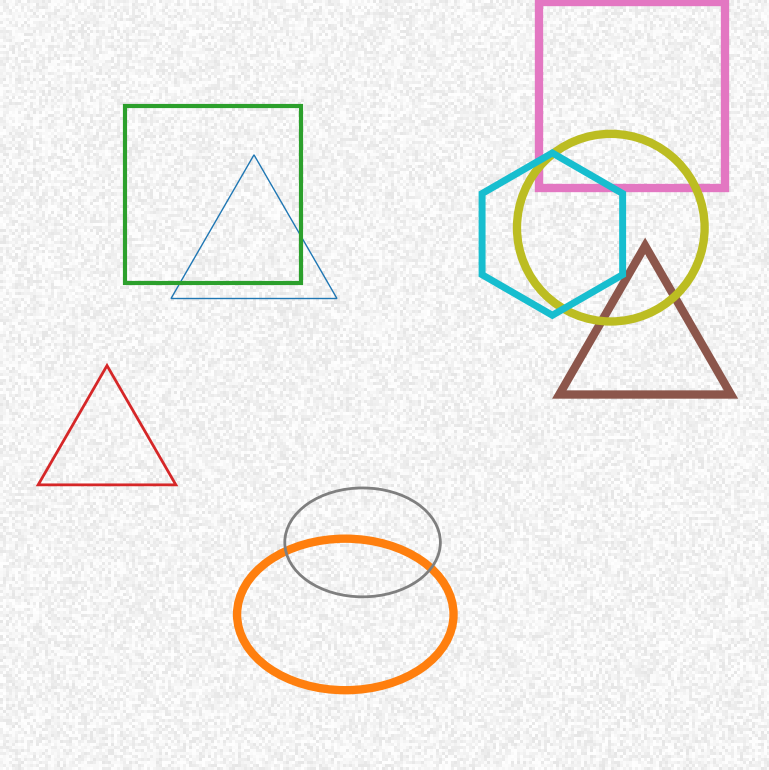[{"shape": "triangle", "thickness": 0.5, "radius": 0.62, "center": [0.33, 0.675]}, {"shape": "oval", "thickness": 3, "radius": 0.7, "center": [0.448, 0.202]}, {"shape": "square", "thickness": 1.5, "radius": 0.57, "center": [0.277, 0.747]}, {"shape": "triangle", "thickness": 1, "radius": 0.52, "center": [0.139, 0.422]}, {"shape": "triangle", "thickness": 3, "radius": 0.64, "center": [0.838, 0.552]}, {"shape": "square", "thickness": 3, "radius": 0.6, "center": [0.821, 0.877]}, {"shape": "oval", "thickness": 1, "radius": 0.51, "center": [0.471, 0.296]}, {"shape": "circle", "thickness": 3, "radius": 0.61, "center": [0.793, 0.704]}, {"shape": "hexagon", "thickness": 2.5, "radius": 0.53, "center": [0.717, 0.696]}]